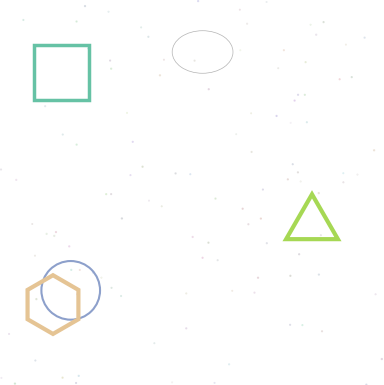[{"shape": "square", "thickness": 2.5, "radius": 0.36, "center": [0.159, 0.812]}, {"shape": "circle", "thickness": 1.5, "radius": 0.38, "center": [0.184, 0.246]}, {"shape": "triangle", "thickness": 3, "radius": 0.39, "center": [0.81, 0.418]}, {"shape": "hexagon", "thickness": 3, "radius": 0.38, "center": [0.138, 0.209]}, {"shape": "oval", "thickness": 0.5, "radius": 0.39, "center": [0.526, 0.865]}]